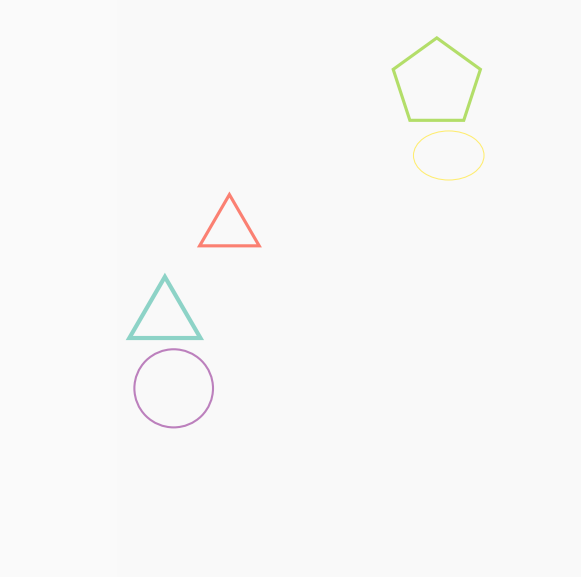[{"shape": "triangle", "thickness": 2, "radius": 0.35, "center": [0.284, 0.449]}, {"shape": "triangle", "thickness": 1.5, "radius": 0.3, "center": [0.395, 0.603]}, {"shape": "pentagon", "thickness": 1.5, "radius": 0.39, "center": [0.752, 0.855]}, {"shape": "circle", "thickness": 1, "radius": 0.34, "center": [0.299, 0.327]}, {"shape": "oval", "thickness": 0.5, "radius": 0.3, "center": [0.772, 0.73]}]